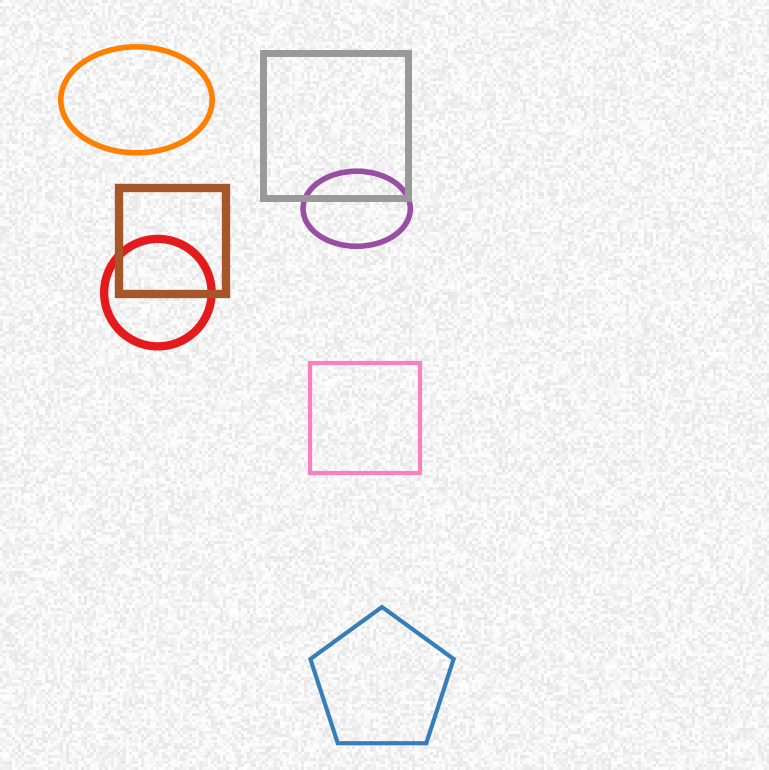[{"shape": "circle", "thickness": 3, "radius": 0.35, "center": [0.205, 0.62]}, {"shape": "pentagon", "thickness": 1.5, "radius": 0.49, "center": [0.496, 0.114]}, {"shape": "oval", "thickness": 2, "radius": 0.35, "center": [0.463, 0.729]}, {"shape": "oval", "thickness": 2, "radius": 0.49, "center": [0.177, 0.87]}, {"shape": "square", "thickness": 3, "radius": 0.35, "center": [0.224, 0.687]}, {"shape": "square", "thickness": 1.5, "radius": 0.36, "center": [0.475, 0.457]}, {"shape": "square", "thickness": 2.5, "radius": 0.47, "center": [0.436, 0.838]}]